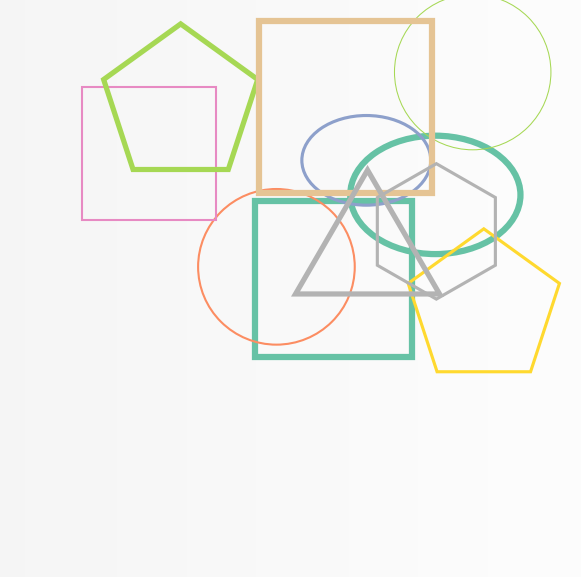[{"shape": "square", "thickness": 3, "radius": 0.68, "center": [0.574, 0.515]}, {"shape": "oval", "thickness": 3, "radius": 0.73, "center": [0.749, 0.662]}, {"shape": "circle", "thickness": 1, "radius": 0.67, "center": [0.476, 0.537]}, {"shape": "oval", "thickness": 1.5, "radius": 0.55, "center": [0.63, 0.721]}, {"shape": "square", "thickness": 1, "radius": 0.58, "center": [0.257, 0.733]}, {"shape": "circle", "thickness": 0.5, "radius": 0.67, "center": [0.813, 0.874]}, {"shape": "pentagon", "thickness": 2.5, "radius": 0.7, "center": [0.311, 0.818]}, {"shape": "pentagon", "thickness": 1.5, "radius": 0.68, "center": [0.832, 0.466]}, {"shape": "square", "thickness": 3, "radius": 0.75, "center": [0.595, 0.814]}, {"shape": "hexagon", "thickness": 1.5, "radius": 0.59, "center": [0.751, 0.598]}, {"shape": "triangle", "thickness": 2.5, "radius": 0.72, "center": [0.632, 0.562]}]